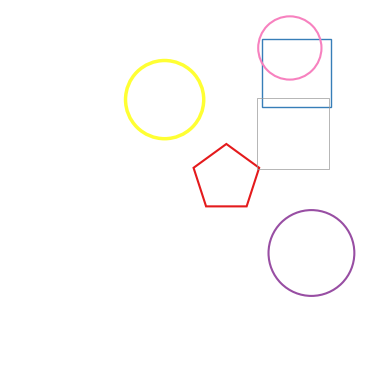[{"shape": "pentagon", "thickness": 1.5, "radius": 0.45, "center": [0.588, 0.536]}, {"shape": "square", "thickness": 1, "radius": 0.44, "center": [0.77, 0.811]}, {"shape": "circle", "thickness": 1.5, "radius": 0.56, "center": [0.809, 0.343]}, {"shape": "circle", "thickness": 2.5, "radius": 0.51, "center": [0.428, 0.741]}, {"shape": "circle", "thickness": 1.5, "radius": 0.41, "center": [0.753, 0.875]}, {"shape": "square", "thickness": 0.5, "radius": 0.46, "center": [0.761, 0.654]}]